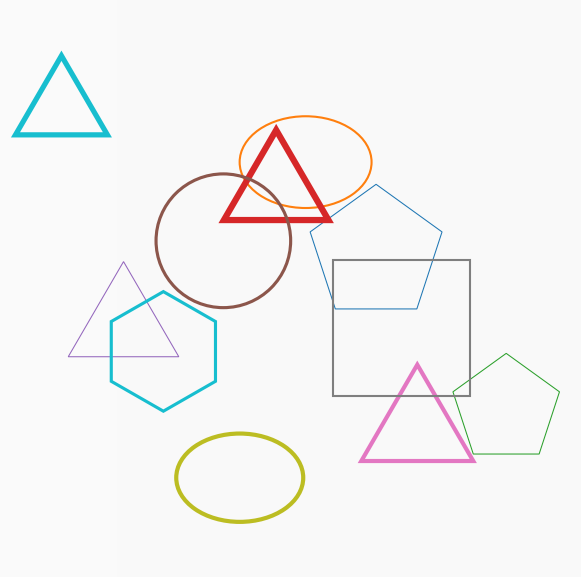[{"shape": "pentagon", "thickness": 0.5, "radius": 0.6, "center": [0.647, 0.561]}, {"shape": "oval", "thickness": 1, "radius": 0.57, "center": [0.526, 0.718]}, {"shape": "pentagon", "thickness": 0.5, "radius": 0.48, "center": [0.871, 0.291]}, {"shape": "triangle", "thickness": 3, "radius": 0.52, "center": [0.475, 0.67]}, {"shape": "triangle", "thickness": 0.5, "radius": 0.55, "center": [0.213, 0.436]}, {"shape": "circle", "thickness": 1.5, "radius": 0.58, "center": [0.384, 0.582]}, {"shape": "triangle", "thickness": 2, "radius": 0.56, "center": [0.718, 0.256]}, {"shape": "square", "thickness": 1, "radius": 0.59, "center": [0.69, 0.431]}, {"shape": "oval", "thickness": 2, "radius": 0.55, "center": [0.412, 0.172]}, {"shape": "hexagon", "thickness": 1.5, "radius": 0.52, "center": [0.281, 0.391]}, {"shape": "triangle", "thickness": 2.5, "radius": 0.46, "center": [0.106, 0.811]}]